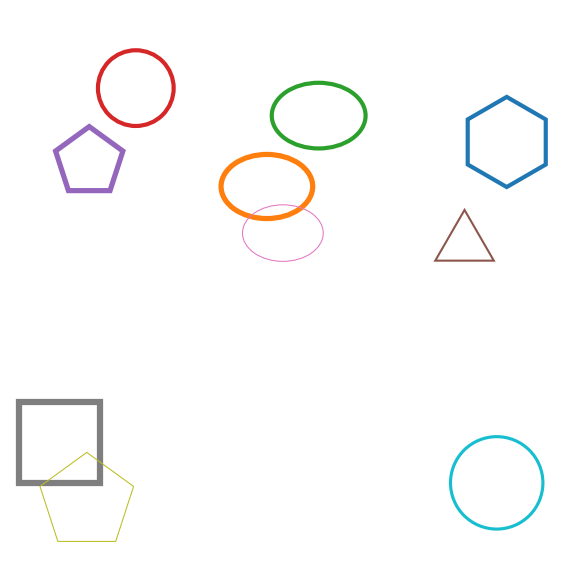[{"shape": "hexagon", "thickness": 2, "radius": 0.39, "center": [0.877, 0.753]}, {"shape": "oval", "thickness": 2.5, "radius": 0.4, "center": [0.462, 0.676]}, {"shape": "oval", "thickness": 2, "radius": 0.41, "center": [0.552, 0.799]}, {"shape": "circle", "thickness": 2, "radius": 0.33, "center": [0.235, 0.847]}, {"shape": "pentagon", "thickness": 2.5, "radius": 0.31, "center": [0.155, 0.719]}, {"shape": "triangle", "thickness": 1, "radius": 0.29, "center": [0.804, 0.577]}, {"shape": "oval", "thickness": 0.5, "radius": 0.35, "center": [0.49, 0.596]}, {"shape": "square", "thickness": 3, "radius": 0.35, "center": [0.104, 0.233]}, {"shape": "pentagon", "thickness": 0.5, "radius": 0.43, "center": [0.15, 0.131]}, {"shape": "circle", "thickness": 1.5, "radius": 0.4, "center": [0.86, 0.163]}]